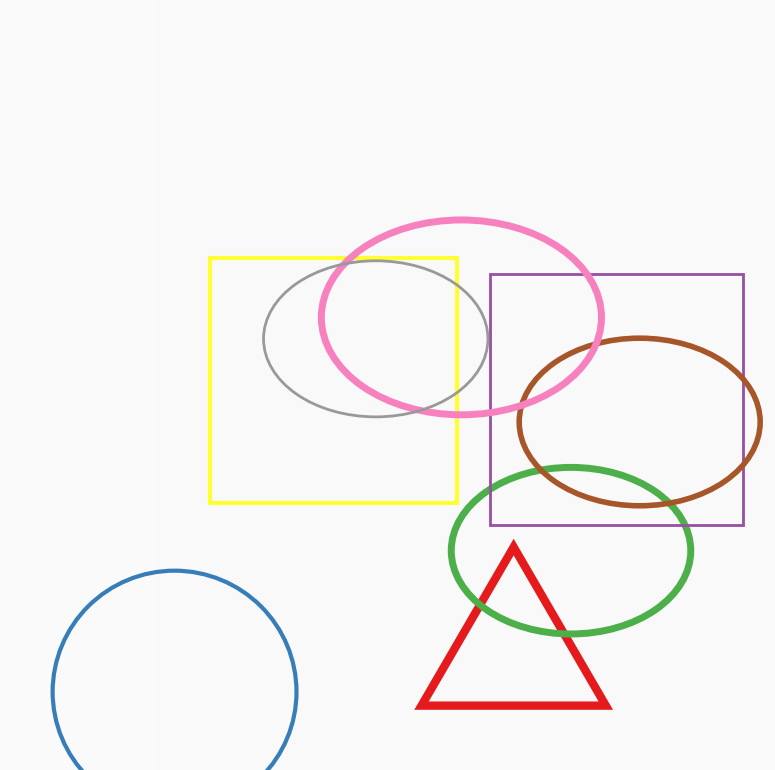[{"shape": "triangle", "thickness": 3, "radius": 0.69, "center": [0.663, 0.152]}, {"shape": "circle", "thickness": 1.5, "radius": 0.79, "center": [0.225, 0.102]}, {"shape": "oval", "thickness": 2.5, "radius": 0.77, "center": [0.737, 0.285]}, {"shape": "square", "thickness": 1, "radius": 0.82, "center": [0.796, 0.481]}, {"shape": "square", "thickness": 1.5, "radius": 0.8, "center": [0.431, 0.506]}, {"shape": "oval", "thickness": 2, "radius": 0.78, "center": [0.825, 0.452]}, {"shape": "oval", "thickness": 2.5, "radius": 0.9, "center": [0.595, 0.588]}, {"shape": "oval", "thickness": 1, "radius": 0.72, "center": [0.485, 0.56]}]